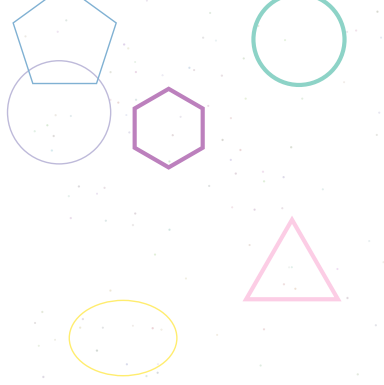[{"shape": "circle", "thickness": 3, "radius": 0.59, "center": [0.777, 0.898]}, {"shape": "circle", "thickness": 1, "radius": 0.67, "center": [0.154, 0.708]}, {"shape": "pentagon", "thickness": 1, "radius": 0.7, "center": [0.168, 0.897]}, {"shape": "triangle", "thickness": 3, "radius": 0.69, "center": [0.759, 0.292]}, {"shape": "hexagon", "thickness": 3, "radius": 0.51, "center": [0.438, 0.667]}, {"shape": "oval", "thickness": 1, "radius": 0.7, "center": [0.32, 0.122]}]